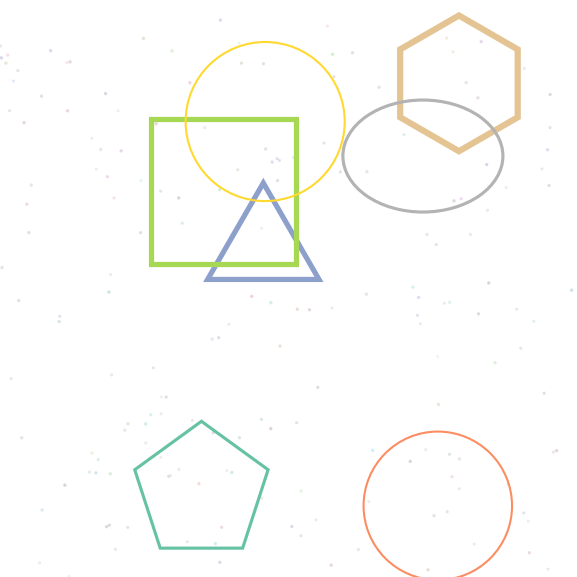[{"shape": "pentagon", "thickness": 1.5, "radius": 0.61, "center": [0.349, 0.148]}, {"shape": "circle", "thickness": 1, "radius": 0.64, "center": [0.758, 0.123]}, {"shape": "triangle", "thickness": 2.5, "radius": 0.56, "center": [0.456, 0.571]}, {"shape": "square", "thickness": 2.5, "radius": 0.63, "center": [0.387, 0.667]}, {"shape": "circle", "thickness": 1, "radius": 0.69, "center": [0.459, 0.789]}, {"shape": "hexagon", "thickness": 3, "radius": 0.59, "center": [0.795, 0.855]}, {"shape": "oval", "thickness": 1.5, "radius": 0.69, "center": [0.732, 0.729]}]